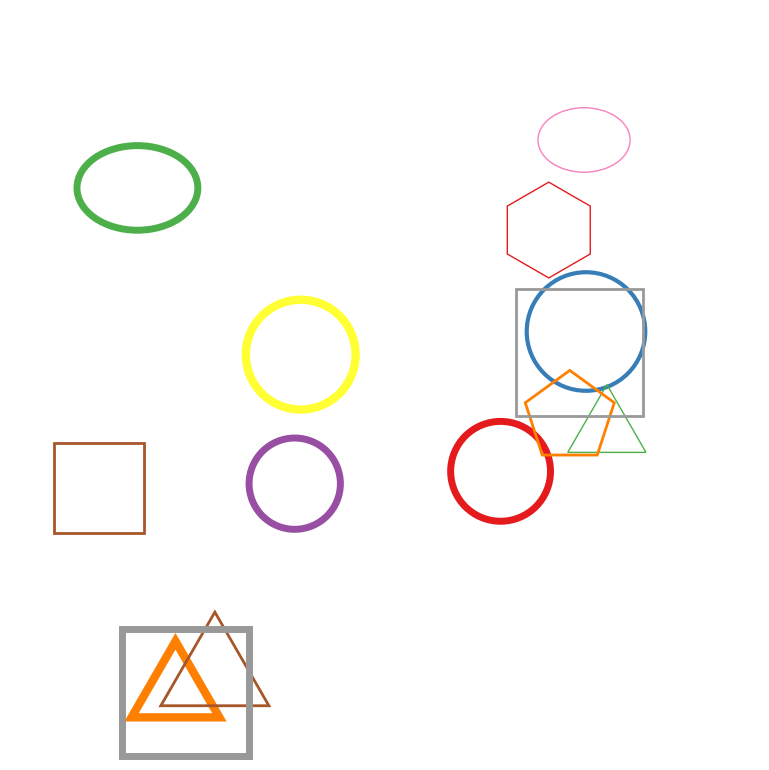[{"shape": "circle", "thickness": 2.5, "radius": 0.32, "center": [0.65, 0.388]}, {"shape": "hexagon", "thickness": 0.5, "radius": 0.31, "center": [0.713, 0.701]}, {"shape": "circle", "thickness": 1.5, "radius": 0.38, "center": [0.761, 0.569]}, {"shape": "oval", "thickness": 2.5, "radius": 0.39, "center": [0.178, 0.756]}, {"shape": "triangle", "thickness": 0.5, "radius": 0.29, "center": [0.788, 0.442]}, {"shape": "circle", "thickness": 2.5, "radius": 0.3, "center": [0.383, 0.372]}, {"shape": "triangle", "thickness": 3, "radius": 0.33, "center": [0.228, 0.101]}, {"shape": "pentagon", "thickness": 1, "radius": 0.3, "center": [0.74, 0.458]}, {"shape": "circle", "thickness": 3, "radius": 0.36, "center": [0.391, 0.539]}, {"shape": "square", "thickness": 1, "radius": 0.29, "center": [0.128, 0.366]}, {"shape": "triangle", "thickness": 1, "radius": 0.41, "center": [0.279, 0.124]}, {"shape": "oval", "thickness": 0.5, "radius": 0.3, "center": [0.758, 0.818]}, {"shape": "square", "thickness": 1, "radius": 0.41, "center": [0.753, 0.543]}, {"shape": "square", "thickness": 2.5, "radius": 0.41, "center": [0.241, 0.101]}]